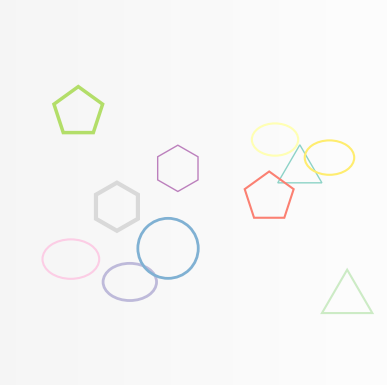[{"shape": "triangle", "thickness": 1, "radius": 0.33, "center": [0.774, 0.558]}, {"shape": "oval", "thickness": 1.5, "radius": 0.3, "center": [0.71, 0.638]}, {"shape": "oval", "thickness": 2, "radius": 0.34, "center": [0.335, 0.268]}, {"shape": "pentagon", "thickness": 1.5, "radius": 0.33, "center": [0.695, 0.488]}, {"shape": "circle", "thickness": 2, "radius": 0.39, "center": [0.434, 0.355]}, {"shape": "pentagon", "thickness": 2.5, "radius": 0.33, "center": [0.202, 0.709]}, {"shape": "oval", "thickness": 1.5, "radius": 0.37, "center": [0.183, 0.327]}, {"shape": "hexagon", "thickness": 3, "radius": 0.31, "center": [0.302, 0.463]}, {"shape": "hexagon", "thickness": 1, "radius": 0.3, "center": [0.459, 0.563]}, {"shape": "triangle", "thickness": 1.5, "radius": 0.38, "center": [0.896, 0.224]}, {"shape": "oval", "thickness": 1.5, "radius": 0.32, "center": [0.85, 0.591]}]